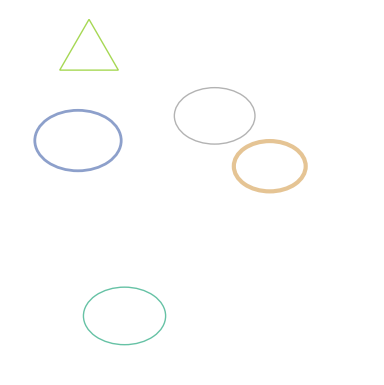[{"shape": "oval", "thickness": 1, "radius": 0.53, "center": [0.323, 0.179]}, {"shape": "oval", "thickness": 2, "radius": 0.56, "center": [0.203, 0.635]}, {"shape": "triangle", "thickness": 1, "radius": 0.44, "center": [0.231, 0.862]}, {"shape": "oval", "thickness": 3, "radius": 0.47, "center": [0.701, 0.568]}, {"shape": "oval", "thickness": 1, "radius": 0.52, "center": [0.558, 0.699]}]